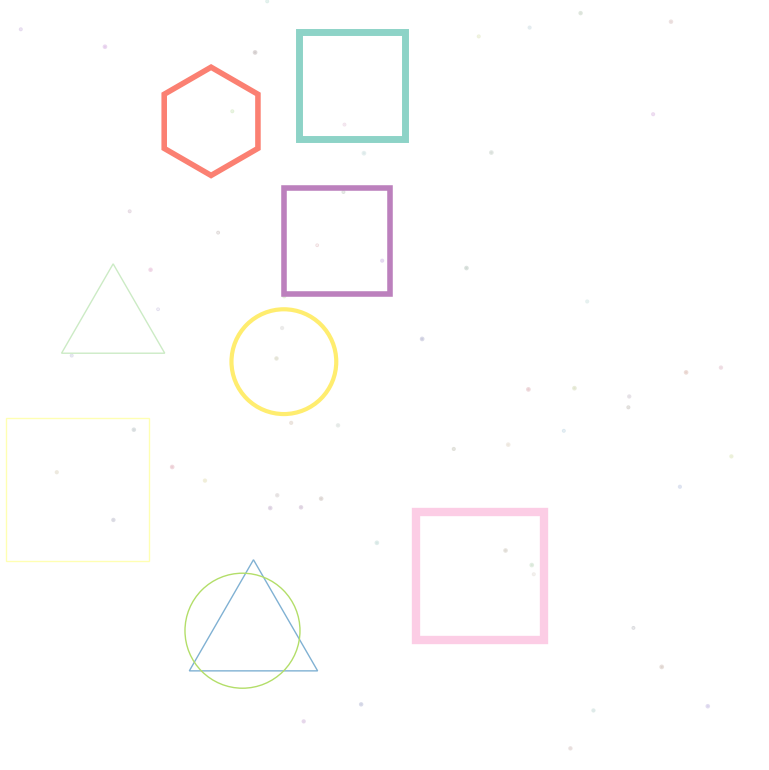[{"shape": "square", "thickness": 2.5, "radius": 0.34, "center": [0.457, 0.889]}, {"shape": "square", "thickness": 0.5, "radius": 0.47, "center": [0.1, 0.365]}, {"shape": "hexagon", "thickness": 2, "radius": 0.35, "center": [0.274, 0.842]}, {"shape": "triangle", "thickness": 0.5, "radius": 0.48, "center": [0.329, 0.177]}, {"shape": "circle", "thickness": 0.5, "radius": 0.37, "center": [0.315, 0.181]}, {"shape": "square", "thickness": 3, "radius": 0.42, "center": [0.624, 0.252]}, {"shape": "square", "thickness": 2, "radius": 0.35, "center": [0.438, 0.687]}, {"shape": "triangle", "thickness": 0.5, "radius": 0.39, "center": [0.147, 0.58]}, {"shape": "circle", "thickness": 1.5, "radius": 0.34, "center": [0.369, 0.53]}]